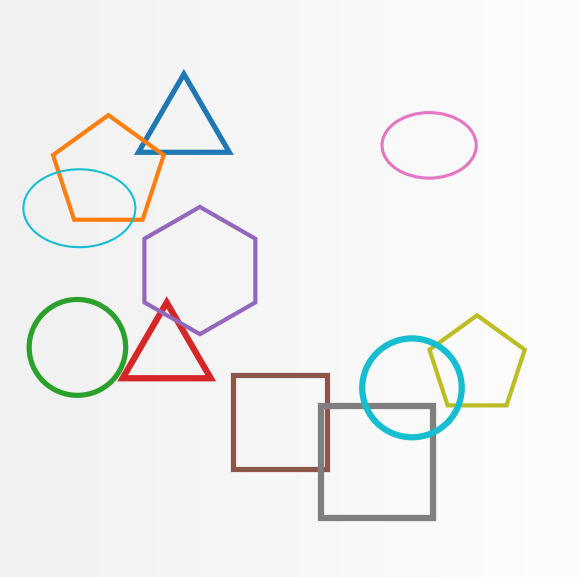[{"shape": "triangle", "thickness": 2.5, "radius": 0.45, "center": [0.316, 0.781]}, {"shape": "pentagon", "thickness": 2, "radius": 0.5, "center": [0.186, 0.7]}, {"shape": "circle", "thickness": 2.5, "radius": 0.42, "center": [0.133, 0.398]}, {"shape": "triangle", "thickness": 3, "radius": 0.44, "center": [0.287, 0.388]}, {"shape": "hexagon", "thickness": 2, "radius": 0.55, "center": [0.344, 0.531]}, {"shape": "square", "thickness": 2.5, "radius": 0.41, "center": [0.482, 0.268]}, {"shape": "oval", "thickness": 1.5, "radius": 0.41, "center": [0.738, 0.747]}, {"shape": "square", "thickness": 3, "radius": 0.48, "center": [0.649, 0.199]}, {"shape": "pentagon", "thickness": 2, "radius": 0.43, "center": [0.821, 0.367]}, {"shape": "oval", "thickness": 1, "radius": 0.48, "center": [0.137, 0.639]}, {"shape": "circle", "thickness": 3, "radius": 0.43, "center": [0.709, 0.328]}]